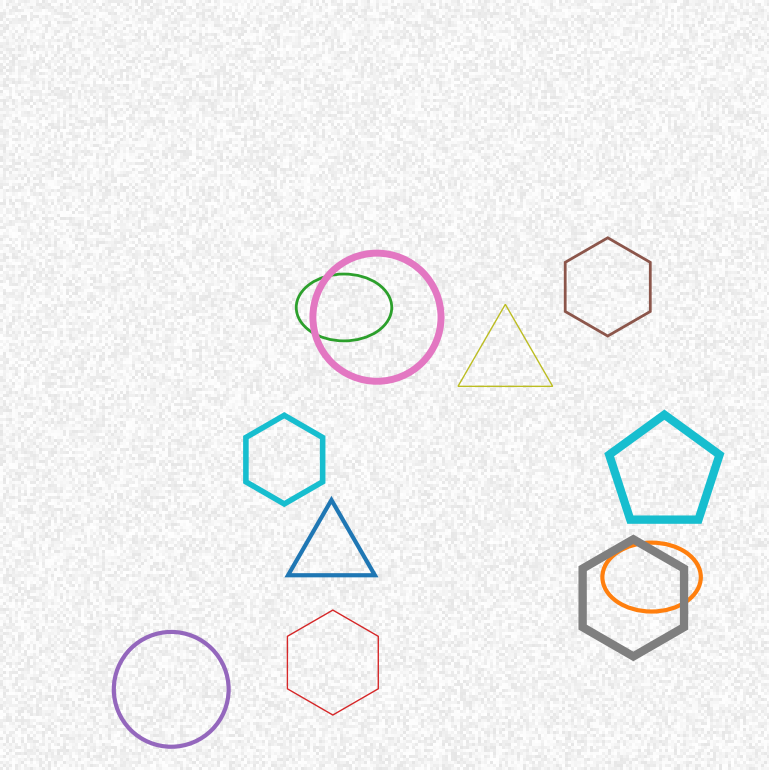[{"shape": "triangle", "thickness": 1.5, "radius": 0.33, "center": [0.43, 0.285]}, {"shape": "oval", "thickness": 1.5, "radius": 0.32, "center": [0.846, 0.251]}, {"shape": "oval", "thickness": 1, "radius": 0.31, "center": [0.447, 0.601]}, {"shape": "hexagon", "thickness": 0.5, "radius": 0.34, "center": [0.432, 0.14]}, {"shape": "circle", "thickness": 1.5, "radius": 0.37, "center": [0.222, 0.105]}, {"shape": "hexagon", "thickness": 1, "radius": 0.32, "center": [0.789, 0.627]}, {"shape": "circle", "thickness": 2.5, "radius": 0.42, "center": [0.49, 0.588]}, {"shape": "hexagon", "thickness": 3, "radius": 0.38, "center": [0.823, 0.224]}, {"shape": "triangle", "thickness": 0.5, "radius": 0.35, "center": [0.656, 0.534]}, {"shape": "hexagon", "thickness": 2, "radius": 0.29, "center": [0.369, 0.403]}, {"shape": "pentagon", "thickness": 3, "radius": 0.38, "center": [0.863, 0.386]}]